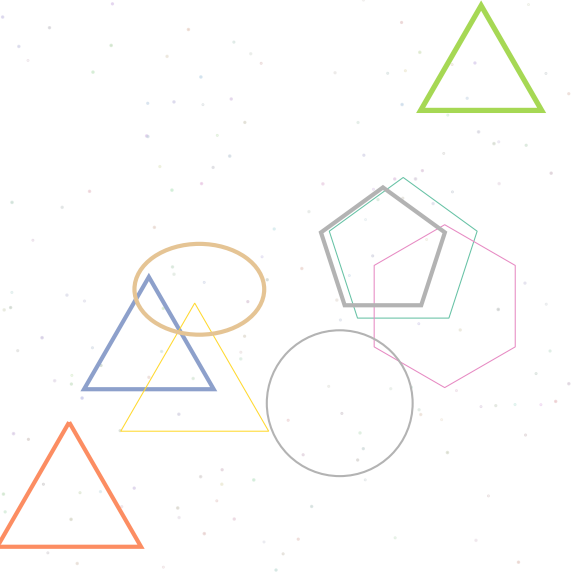[{"shape": "pentagon", "thickness": 0.5, "radius": 0.67, "center": [0.698, 0.557]}, {"shape": "triangle", "thickness": 2, "radius": 0.72, "center": [0.12, 0.124]}, {"shape": "triangle", "thickness": 2, "radius": 0.65, "center": [0.258, 0.39]}, {"shape": "hexagon", "thickness": 0.5, "radius": 0.71, "center": [0.77, 0.469]}, {"shape": "triangle", "thickness": 2.5, "radius": 0.61, "center": [0.833, 0.868]}, {"shape": "triangle", "thickness": 0.5, "radius": 0.74, "center": [0.337, 0.326]}, {"shape": "oval", "thickness": 2, "radius": 0.56, "center": [0.345, 0.498]}, {"shape": "pentagon", "thickness": 2, "radius": 0.56, "center": [0.663, 0.562]}, {"shape": "circle", "thickness": 1, "radius": 0.63, "center": [0.588, 0.301]}]